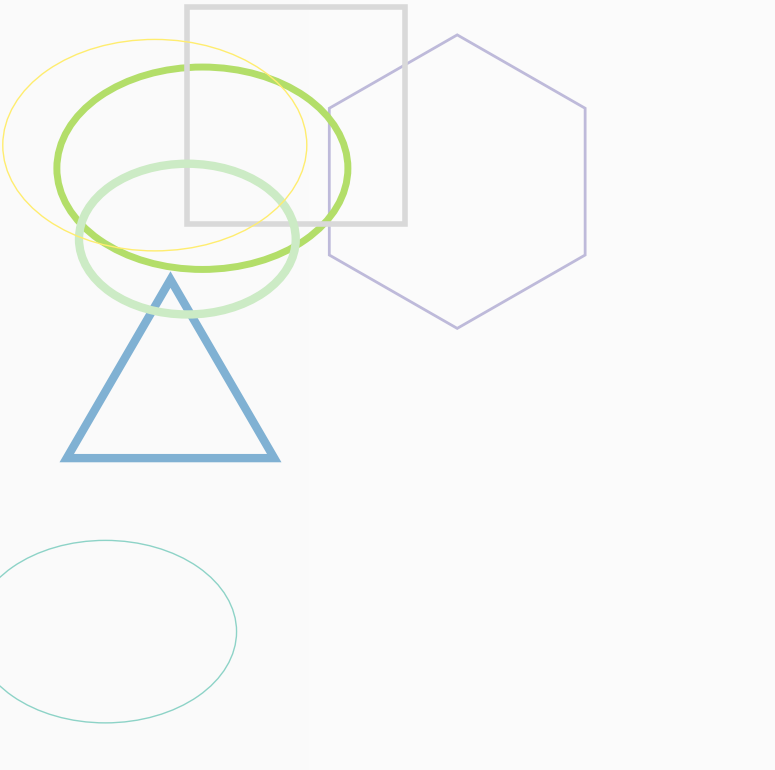[{"shape": "oval", "thickness": 0.5, "radius": 0.85, "center": [0.136, 0.18]}, {"shape": "hexagon", "thickness": 1, "radius": 0.95, "center": [0.59, 0.764]}, {"shape": "triangle", "thickness": 3, "radius": 0.77, "center": [0.22, 0.482]}, {"shape": "oval", "thickness": 2.5, "radius": 0.94, "center": [0.261, 0.782]}, {"shape": "square", "thickness": 2, "radius": 0.7, "center": [0.382, 0.85]}, {"shape": "oval", "thickness": 3, "radius": 0.7, "center": [0.242, 0.689]}, {"shape": "oval", "thickness": 0.5, "radius": 0.98, "center": [0.2, 0.811]}]